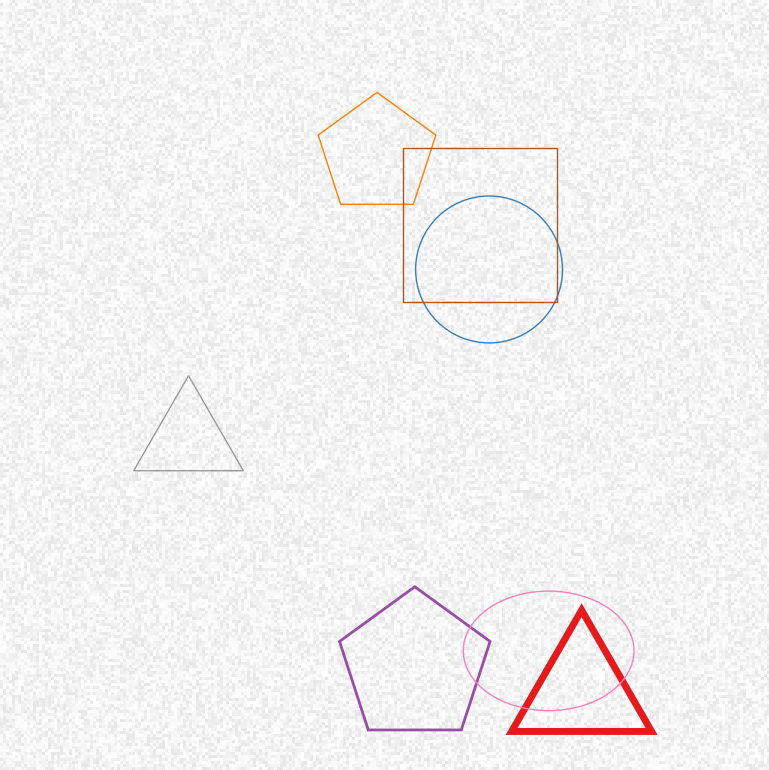[{"shape": "triangle", "thickness": 2.5, "radius": 0.52, "center": [0.755, 0.103]}, {"shape": "circle", "thickness": 0.5, "radius": 0.48, "center": [0.635, 0.65]}, {"shape": "pentagon", "thickness": 1, "radius": 0.51, "center": [0.539, 0.135]}, {"shape": "pentagon", "thickness": 0.5, "radius": 0.4, "center": [0.49, 0.8]}, {"shape": "square", "thickness": 0.5, "radius": 0.5, "center": [0.623, 0.708]}, {"shape": "oval", "thickness": 0.5, "radius": 0.55, "center": [0.713, 0.155]}, {"shape": "triangle", "thickness": 0.5, "radius": 0.41, "center": [0.245, 0.43]}]